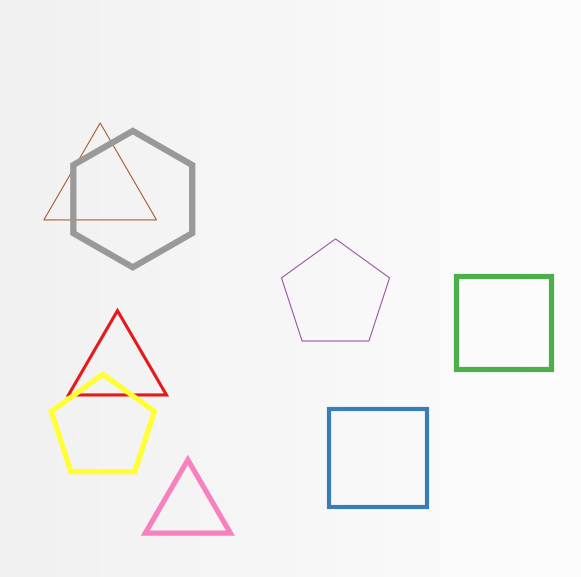[{"shape": "triangle", "thickness": 1.5, "radius": 0.49, "center": [0.202, 0.364]}, {"shape": "square", "thickness": 2, "radius": 0.42, "center": [0.651, 0.206]}, {"shape": "square", "thickness": 2.5, "radius": 0.41, "center": [0.866, 0.441]}, {"shape": "pentagon", "thickness": 0.5, "radius": 0.49, "center": [0.577, 0.488]}, {"shape": "pentagon", "thickness": 2.5, "radius": 0.47, "center": [0.177, 0.258]}, {"shape": "triangle", "thickness": 0.5, "radius": 0.56, "center": [0.172, 0.674]}, {"shape": "triangle", "thickness": 2.5, "radius": 0.42, "center": [0.323, 0.118]}, {"shape": "hexagon", "thickness": 3, "radius": 0.59, "center": [0.228, 0.654]}]